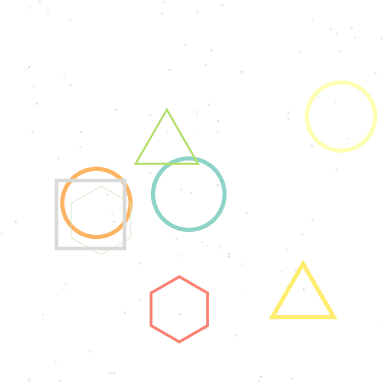[{"shape": "circle", "thickness": 3, "radius": 0.46, "center": [0.49, 0.496]}, {"shape": "circle", "thickness": 3, "radius": 0.44, "center": [0.886, 0.697]}, {"shape": "hexagon", "thickness": 2, "radius": 0.42, "center": [0.466, 0.197]}, {"shape": "circle", "thickness": 3, "radius": 0.44, "center": [0.25, 0.473]}, {"shape": "triangle", "thickness": 1.5, "radius": 0.47, "center": [0.433, 0.621]}, {"shape": "square", "thickness": 2.5, "radius": 0.44, "center": [0.234, 0.444]}, {"shape": "hexagon", "thickness": 0.5, "radius": 0.45, "center": [0.262, 0.427]}, {"shape": "triangle", "thickness": 3, "radius": 0.46, "center": [0.787, 0.223]}]